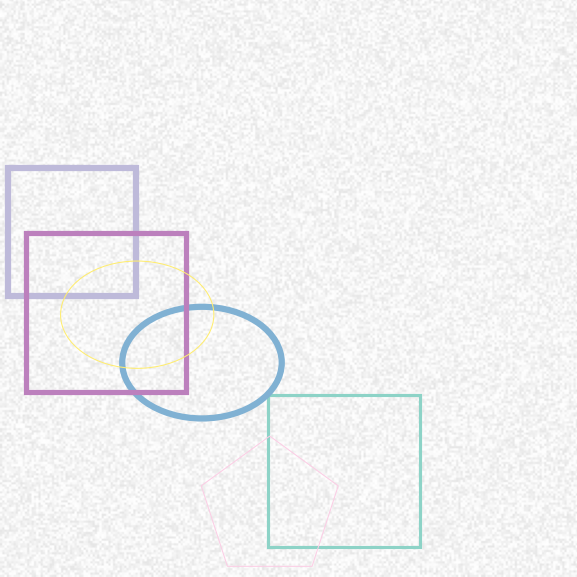[{"shape": "square", "thickness": 1.5, "radius": 0.66, "center": [0.596, 0.184]}, {"shape": "square", "thickness": 3, "radius": 0.56, "center": [0.125, 0.597]}, {"shape": "oval", "thickness": 3, "radius": 0.69, "center": [0.35, 0.371]}, {"shape": "pentagon", "thickness": 0.5, "radius": 0.62, "center": [0.467, 0.119]}, {"shape": "square", "thickness": 2.5, "radius": 0.69, "center": [0.183, 0.458]}, {"shape": "oval", "thickness": 0.5, "radius": 0.66, "center": [0.238, 0.454]}]